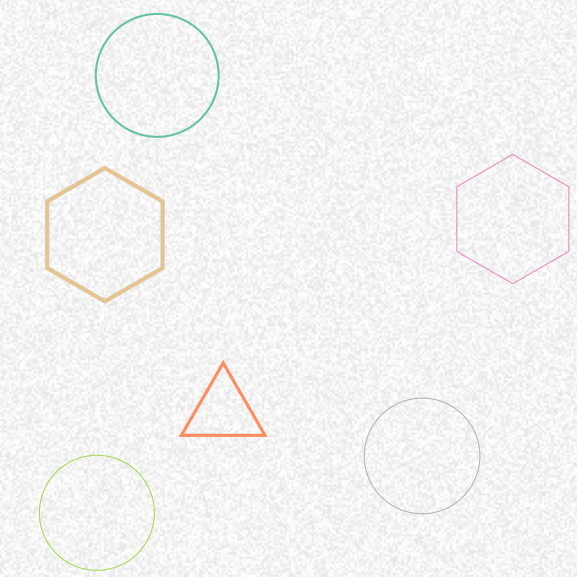[{"shape": "circle", "thickness": 1, "radius": 0.53, "center": [0.272, 0.869]}, {"shape": "triangle", "thickness": 1.5, "radius": 0.42, "center": [0.387, 0.287]}, {"shape": "hexagon", "thickness": 0.5, "radius": 0.56, "center": [0.888, 0.62]}, {"shape": "circle", "thickness": 0.5, "radius": 0.5, "center": [0.168, 0.111]}, {"shape": "hexagon", "thickness": 2, "radius": 0.58, "center": [0.182, 0.593]}, {"shape": "circle", "thickness": 0.5, "radius": 0.5, "center": [0.731, 0.21]}]